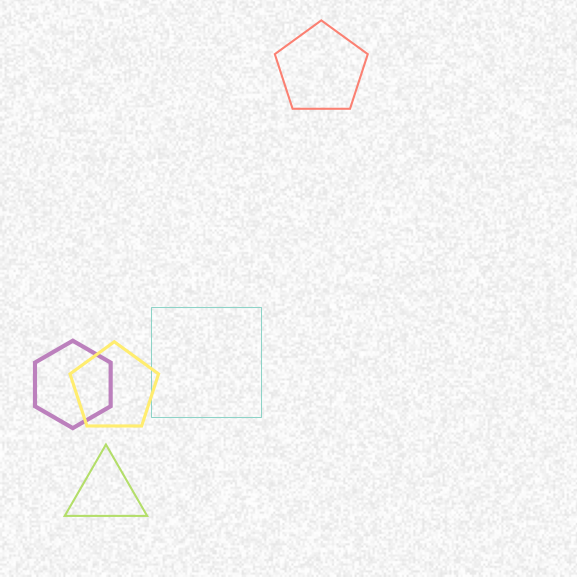[{"shape": "square", "thickness": 0.5, "radius": 0.48, "center": [0.357, 0.373]}, {"shape": "pentagon", "thickness": 1, "radius": 0.42, "center": [0.556, 0.879]}, {"shape": "triangle", "thickness": 1, "radius": 0.41, "center": [0.183, 0.147]}, {"shape": "hexagon", "thickness": 2, "radius": 0.38, "center": [0.126, 0.333]}, {"shape": "pentagon", "thickness": 1.5, "radius": 0.4, "center": [0.198, 0.327]}]